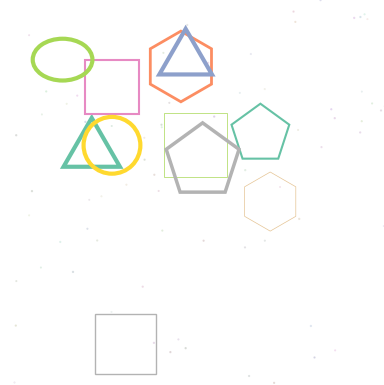[{"shape": "triangle", "thickness": 3, "radius": 0.42, "center": [0.238, 0.609]}, {"shape": "pentagon", "thickness": 1.5, "radius": 0.39, "center": [0.676, 0.652]}, {"shape": "hexagon", "thickness": 2, "radius": 0.46, "center": [0.47, 0.827]}, {"shape": "triangle", "thickness": 3, "radius": 0.39, "center": [0.482, 0.846]}, {"shape": "square", "thickness": 1.5, "radius": 0.35, "center": [0.29, 0.774]}, {"shape": "oval", "thickness": 3, "radius": 0.39, "center": [0.163, 0.845]}, {"shape": "square", "thickness": 0.5, "radius": 0.41, "center": [0.507, 0.623]}, {"shape": "circle", "thickness": 3, "radius": 0.37, "center": [0.291, 0.623]}, {"shape": "hexagon", "thickness": 0.5, "radius": 0.38, "center": [0.702, 0.476]}, {"shape": "pentagon", "thickness": 2.5, "radius": 0.5, "center": [0.526, 0.581]}, {"shape": "square", "thickness": 1, "radius": 0.39, "center": [0.326, 0.107]}]